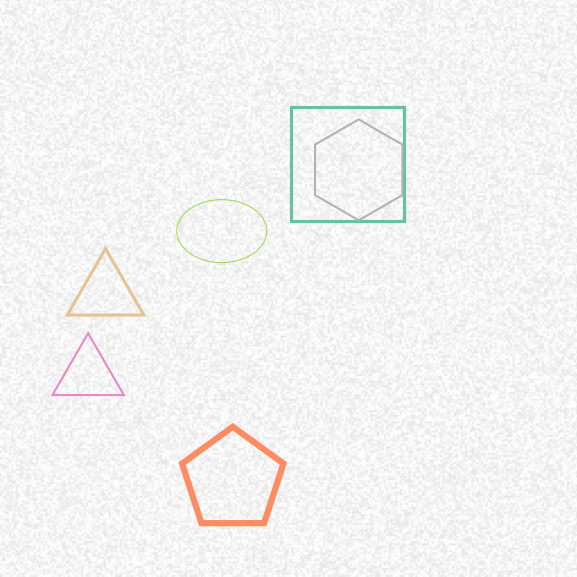[{"shape": "square", "thickness": 1.5, "radius": 0.49, "center": [0.601, 0.716]}, {"shape": "pentagon", "thickness": 3, "radius": 0.46, "center": [0.403, 0.168]}, {"shape": "triangle", "thickness": 1, "radius": 0.36, "center": [0.153, 0.351]}, {"shape": "oval", "thickness": 0.5, "radius": 0.39, "center": [0.384, 0.599]}, {"shape": "triangle", "thickness": 1.5, "radius": 0.38, "center": [0.183, 0.492]}, {"shape": "hexagon", "thickness": 1, "radius": 0.44, "center": [0.621, 0.705]}]